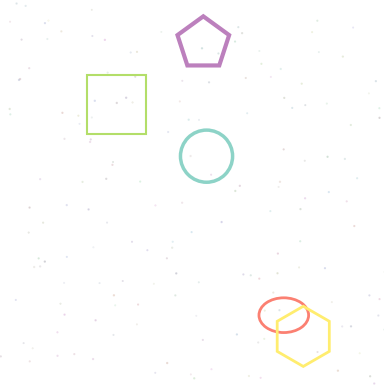[{"shape": "circle", "thickness": 2.5, "radius": 0.34, "center": [0.536, 0.594]}, {"shape": "oval", "thickness": 2, "radius": 0.32, "center": [0.737, 0.181]}, {"shape": "square", "thickness": 1.5, "radius": 0.38, "center": [0.302, 0.728]}, {"shape": "pentagon", "thickness": 3, "radius": 0.35, "center": [0.528, 0.887]}, {"shape": "hexagon", "thickness": 2, "radius": 0.39, "center": [0.788, 0.126]}]